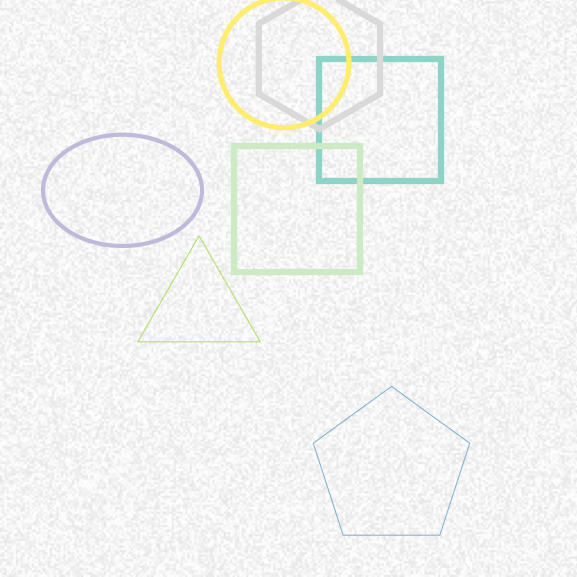[{"shape": "square", "thickness": 3, "radius": 0.53, "center": [0.658, 0.792]}, {"shape": "oval", "thickness": 2, "radius": 0.69, "center": [0.212, 0.67]}, {"shape": "pentagon", "thickness": 0.5, "radius": 0.71, "center": [0.678, 0.188]}, {"shape": "triangle", "thickness": 0.5, "radius": 0.61, "center": [0.345, 0.468]}, {"shape": "hexagon", "thickness": 3, "radius": 0.61, "center": [0.553, 0.897]}, {"shape": "square", "thickness": 3, "radius": 0.54, "center": [0.514, 0.638]}, {"shape": "circle", "thickness": 2.5, "radius": 0.56, "center": [0.492, 0.89]}]